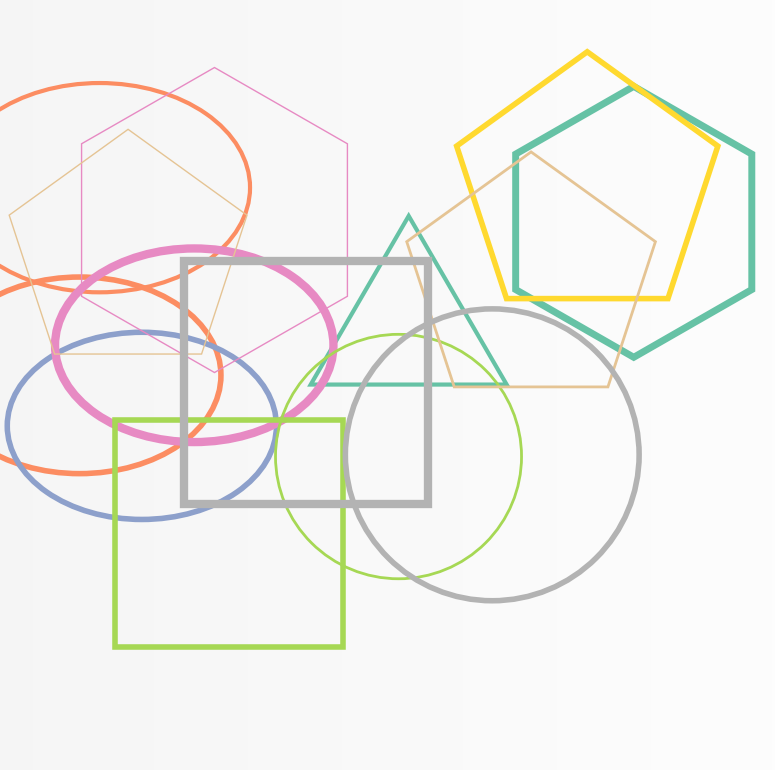[{"shape": "hexagon", "thickness": 2.5, "radius": 0.88, "center": [0.818, 0.712]}, {"shape": "triangle", "thickness": 1.5, "radius": 0.73, "center": [0.527, 0.574]}, {"shape": "oval", "thickness": 2, "radius": 0.91, "center": [0.103, 0.513]}, {"shape": "oval", "thickness": 1.5, "radius": 0.97, "center": [0.128, 0.756]}, {"shape": "oval", "thickness": 2, "radius": 0.87, "center": [0.183, 0.447]}, {"shape": "oval", "thickness": 3, "radius": 0.9, "center": [0.251, 0.552]}, {"shape": "hexagon", "thickness": 0.5, "radius": 0.99, "center": [0.277, 0.714]}, {"shape": "circle", "thickness": 1, "radius": 0.79, "center": [0.514, 0.407]}, {"shape": "square", "thickness": 2, "radius": 0.74, "center": [0.296, 0.307]}, {"shape": "pentagon", "thickness": 2, "radius": 0.89, "center": [0.758, 0.756]}, {"shape": "pentagon", "thickness": 0.5, "radius": 0.81, "center": [0.165, 0.671]}, {"shape": "pentagon", "thickness": 1, "radius": 0.84, "center": [0.685, 0.634]}, {"shape": "square", "thickness": 3, "radius": 0.79, "center": [0.395, 0.503]}, {"shape": "circle", "thickness": 2, "radius": 0.95, "center": [0.635, 0.409]}]